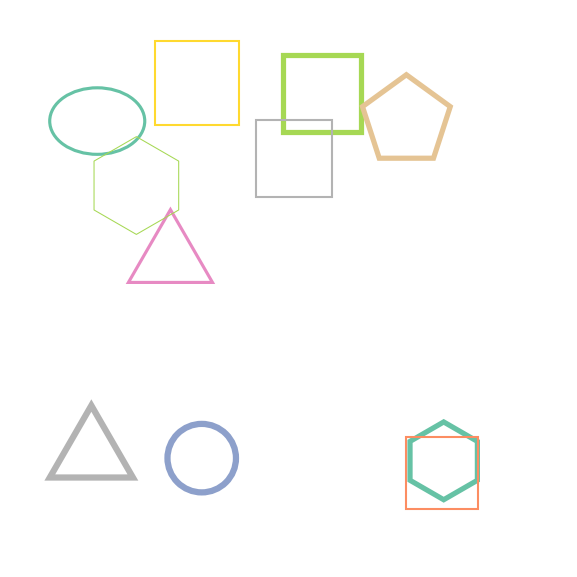[{"shape": "oval", "thickness": 1.5, "radius": 0.41, "center": [0.168, 0.789]}, {"shape": "hexagon", "thickness": 2.5, "radius": 0.34, "center": [0.768, 0.201]}, {"shape": "square", "thickness": 1, "radius": 0.31, "center": [0.766, 0.18]}, {"shape": "circle", "thickness": 3, "radius": 0.3, "center": [0.349, 0.206]}, {"shape": "triangle", "thickness": 1.5, "radius": 0.42, "center": [0.295, 0.552]}, {"shape": "hexagon", "thickness": 0.5, "radius": 0.42, "center": [0.236, 0.678]}, {"shape": "square", "thickness": 2.5, "radius": 0.34, "center": [0.557, 0.837]}, {"shape": "square", "thickness": 1, "radius": 0.36, "center": [0.342, 0.856]}, {"shape": "pentagon", "thickness": 2.5, "radius": 0.4, "center": [0.704, 0.79]}, {"shape": "square", "thickness": 1, "radius": 0.33, "center": [0.509, 0.724]}, {"shape": "triangle", "thickness": 3, "radius": 0.42, "center": [0.158, 0.214]}]